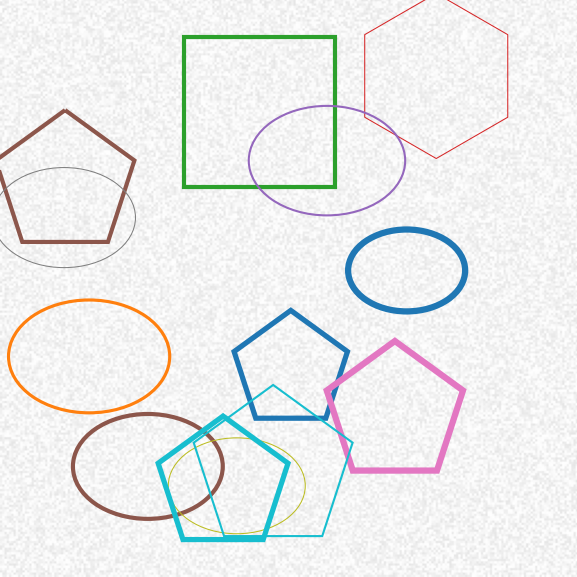[{"shape": "pentagon", "thickness": 2.5, "radius": 0.52, "center": [0.504, 0.358]}, {"shape": "oval", "thickness": 3, "radius": 0.51, "center": [0.704, 0.531]}, {"shape": "oval", "thickness": 1.5, "radius": 0.7, "center": [0.154, 0.382]}, {"shape": "square", "thickness": 2, "radius": 0.65, "center": [0.449, 0.805]}, {"shape": "hexagon", "thickness": 0.5, "radius": 0.71, "center": [0.755, 0.868]}, {"shape": "oval", "thickness": 1, "radius": 0.68, "center": [0.566, 0.721]}, {"shape": "oval", "thickness": 2, "radius": 0.65, "center": [0.256, 0.191]}, {"shape": "pentagon", "thickness": 2, "radius": 0.63, "center": [0.113, 0.682]}, {"shape": "pentagon", "thickness": 3, "radius": 0.62, "center": [0.684, 0.285]}, {"shape": "oval", "thickness": 0.5, "radius": 0.62, "center": [0.111, 0.622]}, {"shape": "oval", "thickness": 0.5, "radius": 0.59, "center": [0.41, 0.158]}, {"shape": "pentagon", "thickness": 1, "radius": 0.72, "center": [0.473, 0.188]}, {"shape": "pentagon", "thickness": 2.5, "radius": 0.59, "center": [0.386, 0.16]}]